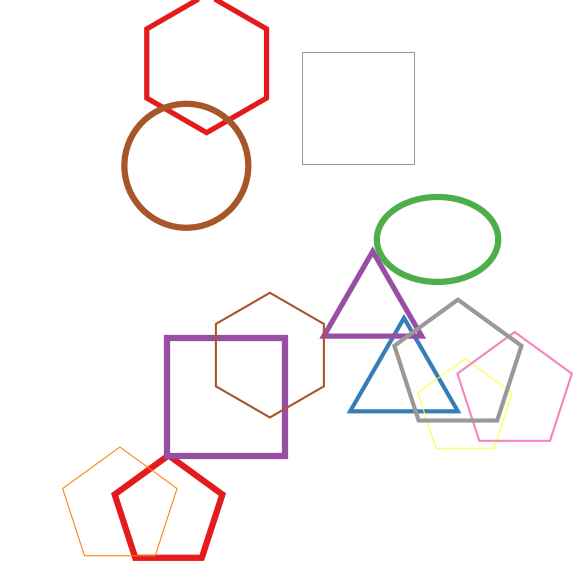[{"shape": "pentagon", "thickness": 3, "radius": 0.49, "center": [0.292, 0.113]}, {"shape": "hexagon", "thickness": 2.5, "radius": 0.6, "center": [0.358, 0.889]}, {"shape": "triangle", "thickness": 2, "radius": 0.54, "center": [0.7, 0.341]}, {"shape": "oval", "thickness": 3, "radius": 0.53, "center": [0.758, 0.584]}, {"shape": "square", "thickness": 3, "radius": 0.51, "center": [0.391, 0.311]}, {"shape": "triangle", "thickness": 2.5, "radius": 0.49, "center": [0.645, 0.466]}, {"shape": "pentagon", "thickness": 0.5, "radius": 0.52, "center": [0.208, 0.121]}, {"shape": "pentagon", "thickness": 0.5, "radius": 0.43, "center": [0.805, 0.292]}, {"shape": "circle", "thickness": 3, "radius": 0.54, "center": [0.323, 0.712]}, {"shape": "hexagon", "thickness": 1, "radius": 0.54, "center": [0.467, 0.384]}, {"shape": "pentagon", "thickness": 1, "radius": 0.52, "center": [0.891, 0.32]}, {"shape": "square", "thickness": 0.5, "radius": 0.48, "center": [0.619, 0.812]}, {"shape": "pentagon", "thickness": 2, "radius": 0.58, "center": [0.793, 0.365]}]